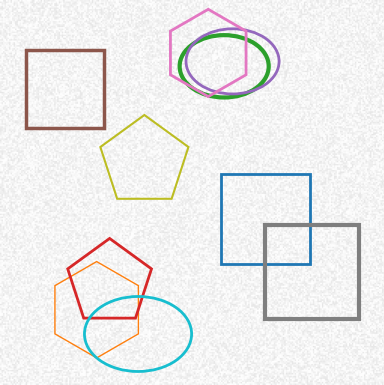[{"shape": "square", "thickness": 2, "radius": 0.58, "center": [0.69, 0.431]}, {"shape": "hexagon", "thickness": 1, "radius": 0.63, "center": [0.251, 0.195]}, {"shape": "oval", "thickness": 3, "radius": 0.58, "center": [0.582, 0.828]}, {"shape": "pentagon", "thickness": 2, "radius": 0.57, "center": [0.285, 0.266]}, {"shape": "oval", "thickness": 2, "radius": 0.6, "center": [0.604, 0.841]}, {"shape": "square", "thickness": 2.5, "radius": 0.5, "center": [0.169, 0.769]}, {"shape": "hexagon", "thickness": 2, "radius": 0.57, "center": [0.541, 0.862]}, {"shape": "square", "thickness": 3, "radius": 0.61, "center": [0.81, 0.293]}, {"shape": "pentagon", "thickness": 1.5, "radius": 0.6, "center": [0.375, 0.581]}, {"shape": "oval", "thickness": 2, "radius": 0.7, "center": [0.359, 0.132]}]